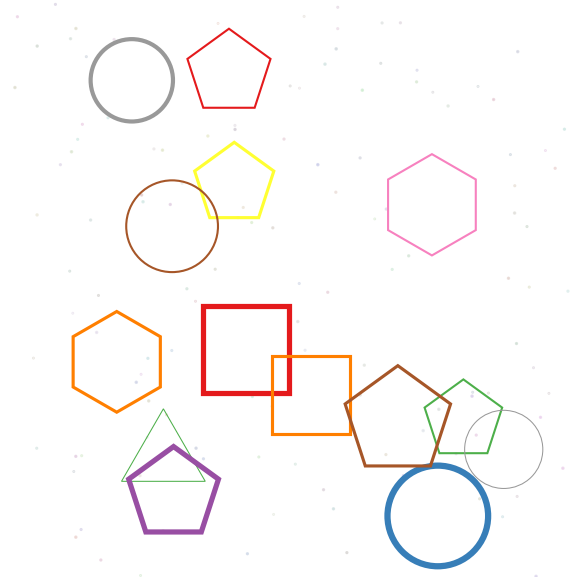[{"shape": "pentagon", "thickness": 1, "radius": 0.38, "center": [0.396, 0.874]}, {"shape": "square", "thickness": 2.5, "radius": 0.37, "center": [0.426, 0.394]}, {"shape": "circle", "thickness": 3, "radius": 0.44, "center": [0.758, 0.106]}, {"shape": "pentagon", "thickness": 1, "radius": 0.35, "center": [0.802, 0.272]}, {"shape": "triangle", "thickness": 0.5, "radius": 0.42, "center": [0.283, 0.208]}, {"shape": "pentagon", "thickness": 2.5, "radius": 0.41, "center": [0.301, 0.144]}, {"shape": "hexagon", "thickness": 1.5, "radius": 0.44, "center": [0.202, 0.373]}, {"shape": "square", "thickness": 1.5, "radius": 0.34, "center": [0.538, 0.315]}, {"shape": "pentagon", "thickness": 1.5, "radius": 0.36, "center": [0.406, 0.681]}, {"shape": "circle", "thickness": 1, "radius": 0.4, "center": [0.298, 0.607]}, {"shape": "pentagon", "thickness": 1.5, "radius": 0.48, "center": [0.689, 0.27]}, {"shape": "hexagon", "thickness": 1, "radius": 0.44, "center": [0.748, 0.645]}, {"shape": "circle", "thickness": 0.5, "radius": 0.34, "center": [0.872, 0.221]}, {"shape": "circle", "thickness": 2, "radius": 0.36, "center": [0.228, 0.86]}]